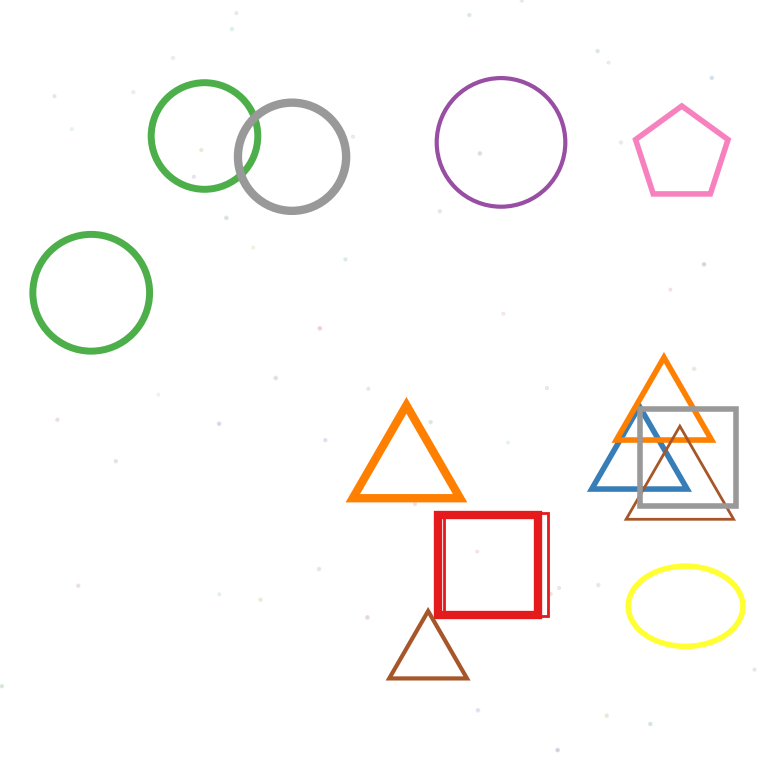[{"shape": "square", "thickness": 1, "radius": 0.34, "center": [0.645, 0.267]}, {"shape": "square", "thickness": 3, "radius": 0.32, "center": [0.634, 0.266]}, {"shape": "triangle", "thickness": 2, "radius": 0.36, "center": [0.83, 0.401]}, {"shape": "circle", "thickness": 2.5, "radius": 0.38, "center": [0.118, 0.62]}, {"shape": "circle", "thickness": 2.5, "radius": 0.35, "center": [0.266, 0.823]}, {"shape": "circle", "thickness": 1.5, "radius": 0.42, "center": [0.651, 0.815]}, {"shape": "triangle", "thickness": 3, "radius": 0.4, "center": [0.528, 0.393]}, {"shape": "triangle", "thickness": 2, "radius": 0.36, "center": [0.862, 0.464]}, {"shape": "oval", "thickness": 2, "radius": 0.37, "center": [0.89, 0.213]}, {"shape": "triangle", "thickness": 1, "radius": 0.4, "center": [0.883, 0.366]}, {"shape": "triangle", "thickness": 1.5, "radius": 0.29, "center": [0.556, 0.148]}, {"shape": "pentagon", "thickness": 2, "radius": 0.32, "center": [0.885, 0.799]}, {"shape": "square", "thickness": 2, "radius": 0.31, "center": [0.893, 0.406]}, {"shape": "circle", "thickness": 3, "radius": 0.35, "center": [0.379, 0.796]}]